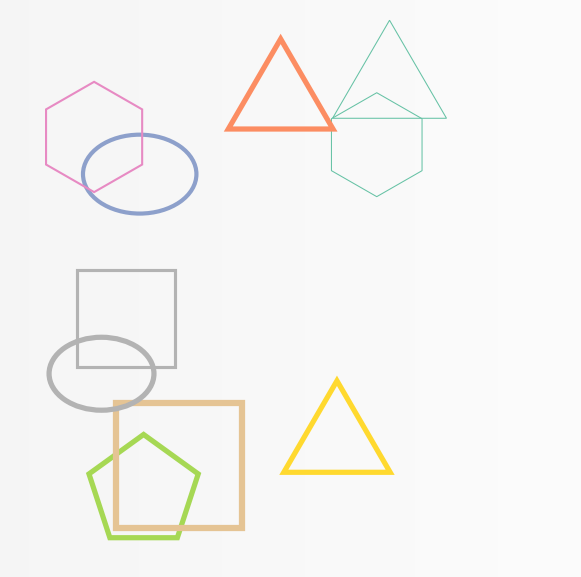[{"shape": "hexagon", "thickness": 0.5, "radius": 0.45, "center": [0.648, 0.749]}, {"shape": "triangle", "thickness": 0.5, "radius": 0.57, "center": [0.67, 0.851]}, {"shape": "triangle", "thickness": 2.5, "radius": 0.52, "center": [0.483, 0.828]}, {"shape": "oval", "thickness": 2, "radius": 0.49, "center": [0.24, 0.698]}, {"shape": "hexagon", "thickness": 1, "radius": 0.48, "center": [0.162, 0.762]}, {"shape": "pentagon", "thickness": 2.5, "radius": 0.49, "center": [0.247, 0.148]}, {"shape": "triangle", "thickness": 2.5, "radius": 0.53, "center": [0.58, 0.234]}, {"shape": "square", "thickness": 3, "radius": 0.54, "center": [0.307, 0.193]}, {"shape": "square", "thickness": 1.5, "radius": 0.42, "center": [0.216, 0.447]}, {"shape": "oval", "thickness": 2.5, "radius": 0.45, "center": [0.175, 0.352]}]